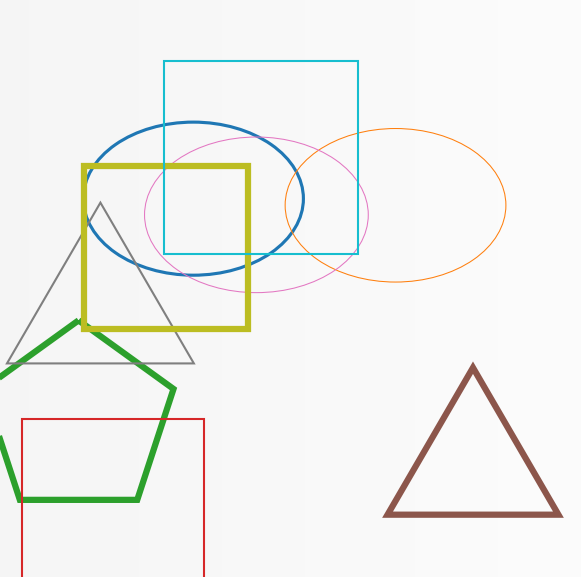[{"shape": "oval", "thickness": 1.5, "radius": 0.95, "center": [0.333, 0.655]}, {"shape": "oval", "thickness": 0.5, "radius": 0.95, "center": [0.68, 0.644]}, {"shape": "pentagon", "thickness": 3, "radius": 0.86, "center": [0.135, 0.273]}, {"shape": "square", "thickness": 1, "radius": 0.78, "center": [0.195, 0.117]}, {"shape": "triangle", "thickness": 3, "radius": 0.85, "center": [0.814, 0.193]}, {"shape": "oval", "thickness": 0.5, "radius": 0.96, "center": [0.441, 0.627]}, {"shape": "triangle", "thickness": 1, "radius": 0.93, "center": [0.173, 0.463]}, {"shape": "square", "thickness": 3, "radius": 0.71, "center": [0.285, 0.571]}, {"shape": "square", "thickness": 1, "radius": 0.84, "center": [0.449, 0.726]}]